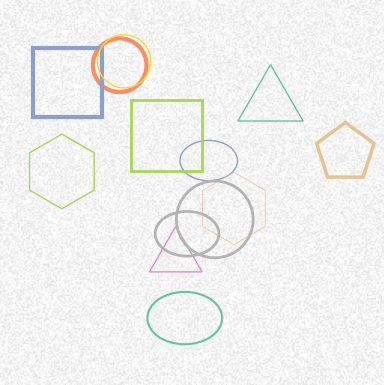[{"shape": "triangle", "thickness": 1, "radius": 0.49, "center": [0.703, 0.734]}, {"shape": "oval", "thickness": 1.5, "radius": 0.49, "center": [0.48, 0.174]}, {"shape": "circle", "thickness": 3, "radius": 0.35, "center": [0.311, 0.831]}, {"shape": "oval", "thickness": 1, "radius": 0.37, "center": [0.542, 0.583]}, {"shape": "square", "thickness": 3, "radius": 0.45, "center": [0.175, 0.787]}, {"shape": "triangle", "thickness": 1, "radius": 0.39, "center": [0.457, 0.333]}, {"shape": "hexagon", "thickness": 1, "radius": 0.48, "center": [0.161, 0.555]}, {"shape": "square", "thickness": 2, "radius": 0.46, "center": [0.432, 0.649]}, {"shape": "circle", "thickness": 1, "radius": 0.35, "center": [0.322, 0.841]}, {"shape": "hexagon", "thickness": 0.5, "radius": 0.47, "center": [0.608, 0.459]}, {"shape": "pentagon", "thickness": 2.5, "radius": 0.39, "center": [0.897, 0.603]}, {"shape": "oval", "thickness": 2, "radius": 0.41, "center": [0.486, 0.393]}, {"shape": "circle", "thickness": 2, "radius": 0.5, "center": [0.558, 0.43]}]